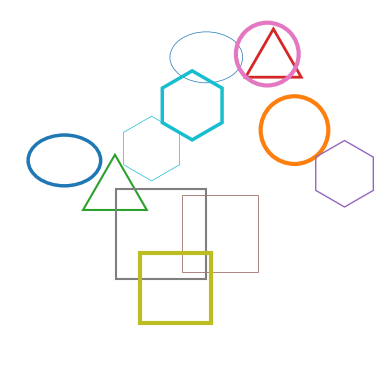[{"shape": "oval", "thickness": 2.5, "radius": 0.47, "center": [0.167, 0.583]}, {"shape": "oval", "thickness": 0.5, "radius": 0.47, "center": [0.536, 0.851]}, {"shape": "circle", "thickness": 3, "radius": 0.44, "center": [0.765, 0.662]}, {"shape": "triangle", "thickness": 1.5, "radius": 0.48, "center": [0.299, 0.502]}, {"shape": "triangle", "thickness": 2, "radius": 0.42, "center": [0.71, 0.841]}, {"shape": "hexagon", "thickness": 1, "radius": 0.43, "center": [0.895, 0.549]}, {"shape": "square", "thickness": 0.5, "radius": 0.49, "center": [0.571, 0.394]}, {"shape": "circle", "thickness": 3, "radius": 0.41, "center": [0.694, 0.86]}, {"shape": "square", "thickness": 1.5, "radius": 0.59, "center": [0.419, 0.391]}, {"shape": "square", "thickness": 3, "radius": 0.46, "center": [0.457, 0.252]}, {"shape": "hexagon", "thickness": 2.5, "radius": 0.45, "center": [0.499, 0.726]}, {"shape": "hexagon", "thickness": 0.5, "radius": 0.42, "center": [0.394, 0.614]}]